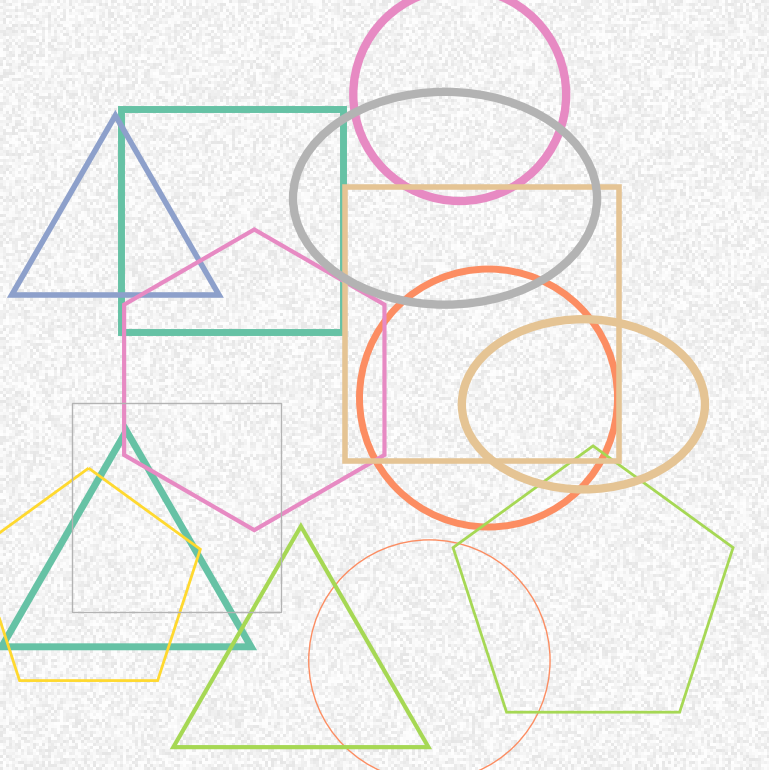[{"shape": "triangle", "thickness": 2.5, "radius": 0.94, "center": [0.164, 0.254]}, {"shape": "square", "thickness": 2.5, "radius": 0.72, "center": [0.301, 0.714]}, {"shape": "circle", "thickness": 2.5, "radius": 0.84, "center": [0.634, 0.483]}, {"shape": "circle", "thickness": 0.5, "radius": 0.78, "center": [0.558, 0.142]}, {"shape": "triangle", "thickness": 2, "radius": 0.78, "center": [0.15, 0.695]}, {"shape": "circle", "thickness": 3, "radius": 0.69, "center": [0.597, 0.877]}, {"shape": "hexagon", "thickness": 1.5, "radius": 0.98, "center": [0.33, 0.507]}, {"shape": "triangle", "thickness": 1.5, "radius": 0.96, "center": [0.391, 0.125]}, {"shape": "pentagon", "thickness": 1, "radius": 0.96, "center": [0.77, 0.23]}, {"shape": "pentagon", "thickness": 1, "radius": 0.76, "center": [0.115, 0.24]}, {"shape": "square", "thickness": 2, "radius": 0.89, "center": [0.626, 0.579]}, {"shape": "oval", "thickness": 3, "radius": 0.79, "center": [0.758, 0.475]}, {"shape": "oval", "thickness": 3, "radius": 0.99, "center": [0.578, 0.743]}, {"shape": "square", "thickness": 0.5, "radius": 0.68, "center": [0.229, 0.341]}]